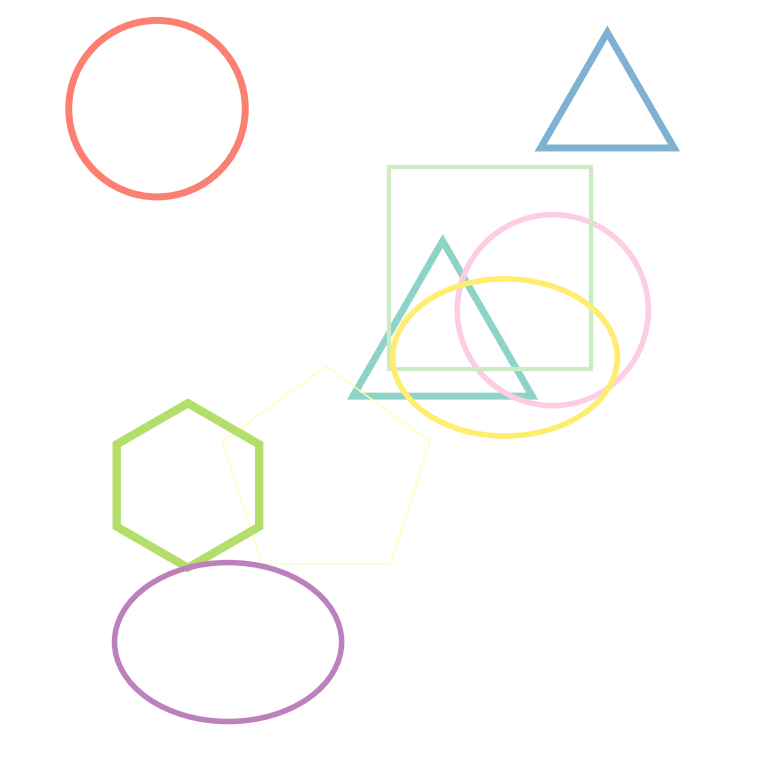[{"shape": "triangle", "thickness": 2.5, "radius": 0.67, "center": [0.575, 0.553]}, {"shape": "pentagon", "thickness": 0.5, "radius": 0.71, "center": [0.423, 0.383]}, {"shape": "circle", "thickness": 2.5, "radius": 0.57, "center": [0.204, 0.859]}, {"shape": "triangle", "thickness": 2.5, "radius": 0.5, "center": [0.789, 0.858]}, {"shape": "hexagon", "thickness": 3, "radius": 0.53, "center": [0.244, 0.369]}, {"shape": "circle", "thickness": 2, "radius": 0.62, "center": [0.718, 0.597]}, {"shape": "oval", "thickness": 2, "radius": 0.74, "center": [0.296, 0.166]}, {"shape": "square", "thickness": 1.5, "radius": 0.65, "center": [0.637, 0.652]}, {"shape": "oval", "thickness": 2, "radius": 0.73, "center": [0.656, 0.536]}]